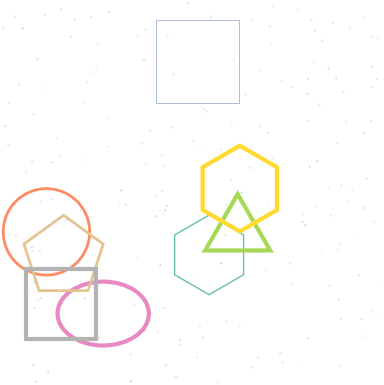[{"shape": "hexagon", "thickness": 1, "radius": 0.52, "center": [0.543, 0.338]}, {"shape": "circle", "thickness": 2, "radius": 0.56, "center": [0.121, 0.398]}, {"shape": "square", "thickness": 0.5, "radius": 0.54, "center": [0.512, 0.841]}, {"shape": "oval", "thickness": 3, "radius": 0.59, "center": [0.268, 0.186]}, {"shape": "triangle", "thickness": 3, "radius": 0.49, "center": [0.617, 0.398]}, {"shape": "hexagon", "thickness": 3, "radius": 0.56, "center": [0.623, 0.51]}, {"shape": "pentagon", "thickness": 2, "radius": 0.54, "center": [0.165, 0.333]}, {"shape": "square", "thickness": 3, "radius": 0.45, "center": [0.158, 0.211]}]